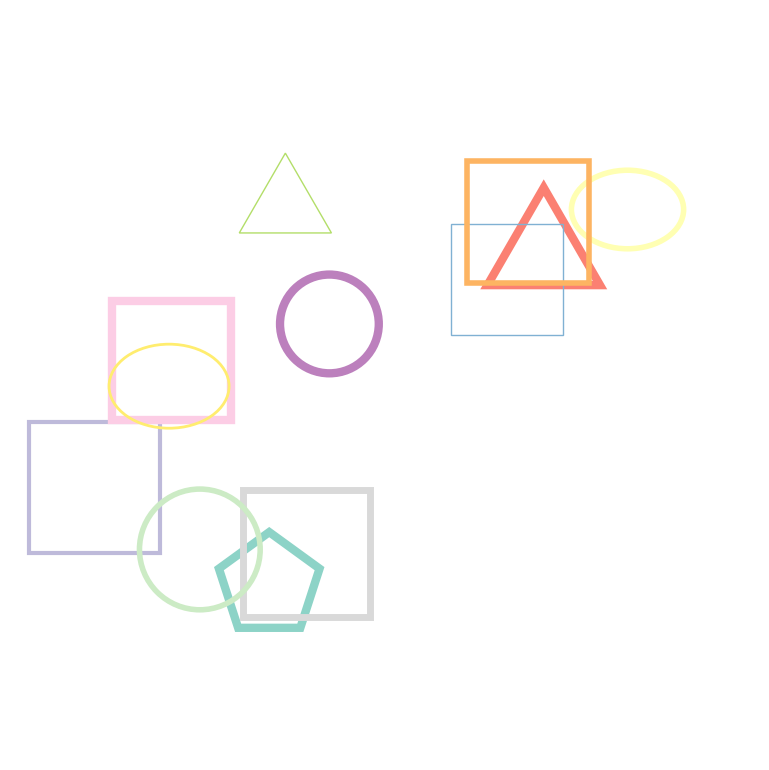[{"shape": "pentagon", "thickness": 3, "radius": 0.34, "center": [0.35, 0.24]}, {"shape": "oval", "thickness": 2, "radius": 0.36, "center": [0.815, 0.728]}, {"shape": "square", "thickness": 1.5, "radius": 0.42, "center": [0.123, 0.367]}, {"shape": "triangle", "thickness": 3, "radius": 0.42, "center": [0.706, 0.672]}, {"shape": "square", "thickness": 0.5, "radius": 0.36, "center": [0.658, 0.637]}, {"shape": "square", "thickness": 2, "radius": 0.4, "center": [0.685, 0.712]}, {"shape": "triangle", "thickness": 0.5, "radius": 0.35, "center": [0.371, 0.732]}, {"shape": "square", "thickness": 3, "radius": 0.39, "center": [0.223, 0.532]}, {"shape": "square", "thickness": 2.5, "radius": 0.41, "center": [0.398, 0.281]}, {"shape": "circle", "thickness": 3, "radius": 0.32, "center": [0.428, 0.579]}, {"shape": "circle", "thickness": 2, "radius": 0.39, "center": [0.26, 0.286]}, {"shape": "oval", "thickness": 1, "radius": 0.39, "center": [0.22, 0.498]}]